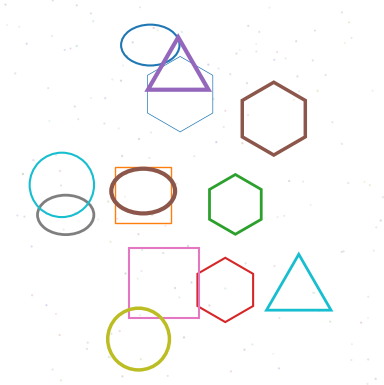[{"shape": "hexagon", "thickness": 0.5, "radius": 0.49, "center": [0.468, 0.755]}, {"shape": "oval", "thickness": 1.5, "radius": 0.38, "center": [0.39, 0.883]}, {"shape": "square", "thickness": 1, "radius": 0.37, "center": [0.371, 0.494]}, {"shape": "hexagon", "thickness": 2, "radius": 0.39, "center": [0.611, 0.469]}, {"shape": "hexagon", "thickness": 1.5, "radius": 0.42, "center": [0.585, 0.247]}, {"shape": "triangle", "thickness": 3, "radius": 0.45, "center": [0.463, 0.812]}, {"shape": "oval", "thickness": 3, "radius": 0.41, "center": [0.372, 0.504]}, {"shape": "hexagon", "thickness": 2.5, "radius": 0.47, "center": [0.711, 0.692]}, {"shape": "square", "thickness": 1.5, "radius": 0.45, "center": [0.425, 0.266]}, {"shape": "oval", "thickness": 2, "radius": 0.37, "center": [0.171, 0.442]}, {"shape": "circle", "thickness": 2.5, "radius": 0.4, "center": [0.36, 0.119]}, {"shape": "circle", "thickness": 1.5, "radius": 0.42, "center": [0.161, 0.52]}, {"shape": "triangle", "thickness": 2, "radius": 0.48, "center": [0.776, 0.243]}]